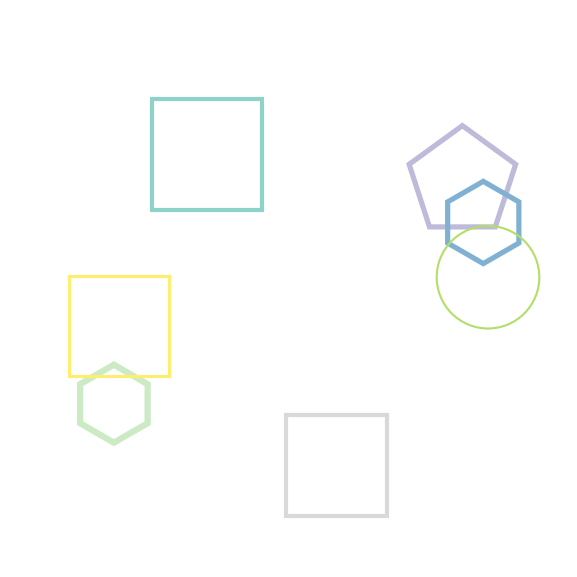[{"shape": "square", "thickness": 2, "radius": 0.48, "center": [0.359, 0.731]}, {"shape": "pentagon", "thickness": 2.5, "radius": 0.48, "center": [0.801, 0.685]}, {"shape": "hexagon", "thickness": 2.5, "radius": 0.36, "center": [0.837, 0.614]}, {"shape": "circle", "thickness": 1, "radius": 0.44, "center": [0.845, 0.519]}, {"shape": "square", "thickness": 2, "radius": 0.44, "center": [0.583, 0.193]}, {"shape": "hexagon", "thickness": 3, "radius": 0.34, "center": [0.197, 0.3]}, {"shape": "square", "thickness": 1.5, "radius": 0.43, "center": [0.206, 0.435]}]